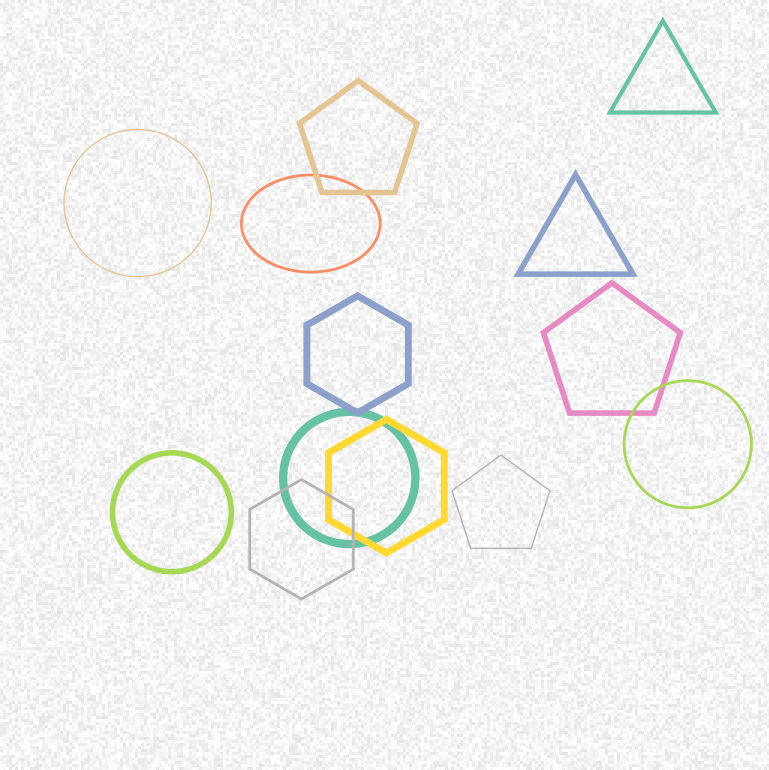[{"shape": "circle", "thickness": 3, "radius": 0.43, "center": [0.454, 0.379]}, {"shape": "triangle", "thickness": 1.5, "radius": 0.4, "center": [0.861, 0.894]}, {"shape": "oval", "thickness": 1, "radius": 0.45, "center": [0.404, 0.71]}, {"shape": "hexagon", "thickness": 2.5, "radius": 0.38, "center": [0.464, 0.54]}, {"shape": "triangle", "thickness": 2, "radius": 0.43, "center": [0.748, 0.687]}, {"shape": "pentagon", "thickness": 2, "radius": 0.47, "center": [0.795, 0.539]}, {"shape": "circle", "thickness": 2, "radius": 0.39, "center": [0.223, 0.335]}, {"shape": "circle", "thickness": 1, "radius": 0.41, "center": [0.893, 0.423]}, {"shape": "hexagon", "thickness": 2.5, "radius": 0.43, "center": [0.502, 0.369]}, {"shape": "circle", "thickness": 0.5, "radius": 0.48, "center": [0.179, 0.736]}, {"shape": "pentagon", "thickness": 2, "radius": 0.4, "center": [0.465, 0.815]}, {"shape": "hexagon", "thickness": 1, "radius": 0.39, "center": [0.392, 0.3]}, {"shape": "pentagon", "thickness": 0.5, "radius": 0.33, "center": [0.651, 0.342]}]